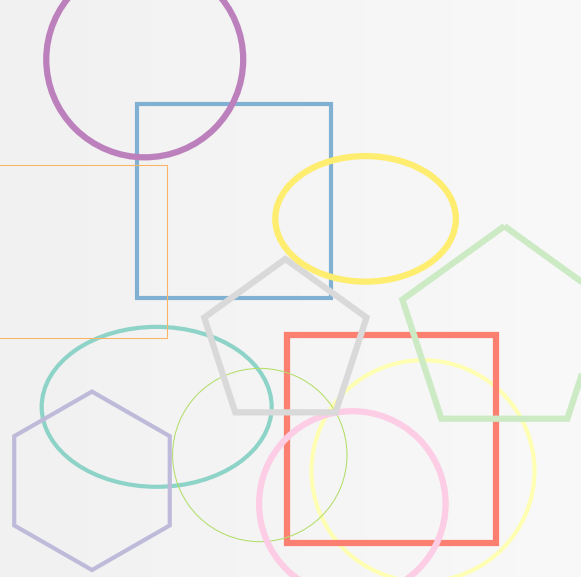[{"shape": "oval", "thickness": 2, "radius": 0.99, "center": [0.27, 0.295]}, {"shape": "circle", "thickness": 2, "radius": 0.96, "center": [0.728, 0.184]}, {"shape": "hexagon", "thickness": 2, "radius": 0.77, "center": [0.158, 0.167]}, {"shape": "square", "thickness": 3, "radius": 0.9, "center": [0.673, 0.239]}, {"shape": "square", "thickness": 2, "radius": 0.84, "center": [0.402, 0.651]}, {"shape": "square", "thickness": 0.5, "radius": 0.75, "center": [0.137, 0.564]}, {"shape": "circle", "thickness": 0.5, "radius": 0.75, "center": [0.447, 0.211]}, {"shape": "circle", "thickness": 3, "radius": 0.8, "center": [0.606, 0.127]}, {"shape": "pentagon", "thickness": 3, "radius": 0.73, "center": [0.491, 0.404]}, {"shape": "circle", "thickness": 3, "radius": 0.85, "center": [0.249, 0.896]}, {"shape": "pentagon", "thickness": 3, "radius": 0.92, "center": [0.868, 0.423]}, {"shape": "oval", "thickness": 3, "radius": 0.78, "center": [0.629, 0.62]}]